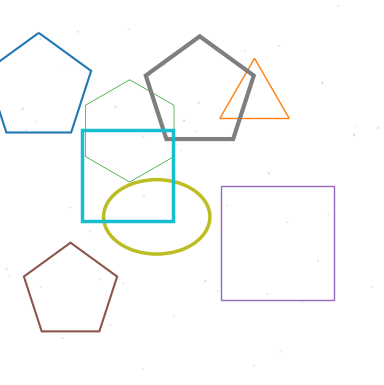[{"shape": "pentagon", "thickness": 1.5, "radius": 0.72, "center": [0.101, 0.772]}, {"shape": "triangle", "thickness": 1, "radius": 0.52, "center": [0.661, 0.744]}, {"shape": "hexagon", "thickness": 0.5, "radius": 0.66, "center": [0.337, 0.66]}, {"shape": "square", "thickness": 1, "radius": 0.74, "center": [0.72, 0.368]}, {"shape": "pentagon", "thickness": 1.5, "radius": 0.64, "center": [0.183, 0.242]}, {"shape": "pentagon", "thickness": 3, "radius": 0.74, "center": [0.519, 0.758]}, {"shape": "oval", "thickness": 2.5, "radius": 0.69, "center": [0.407, 0.437]}, {"shape": "square", "thickness": 2.5, "radius": 0.59, "center": [0.331, 0.545]}]